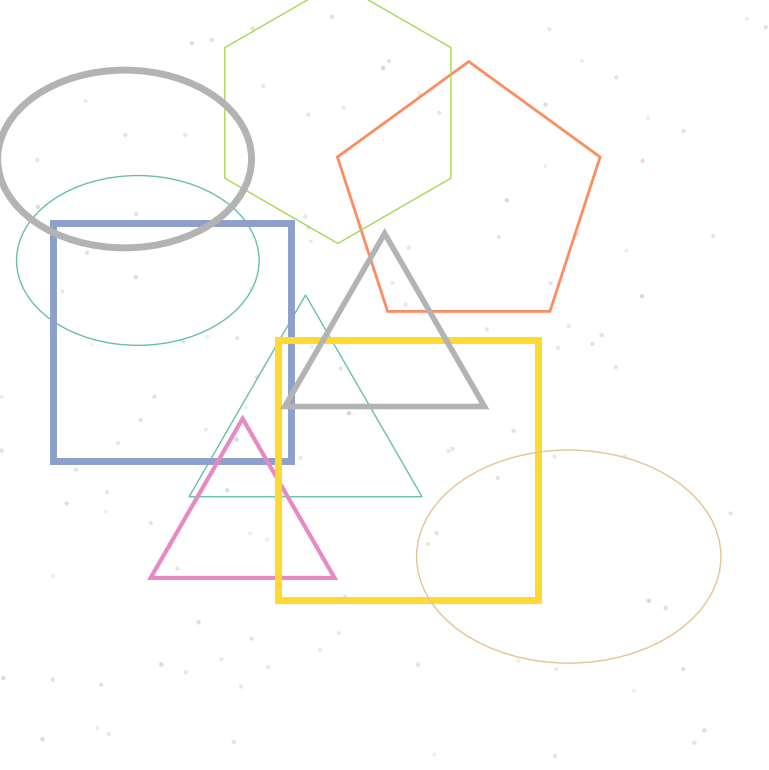[{"shape": "triangle", "thickness": 0.5, "radius": 0.87, "center": [0.397, 0.442]}, {"shape": "oval", "thickness": 0.5, "radius": 0.79, "center": [0.179, 0.662]}, {"shape": "pentagon", "thickness": 1, "radius": 0.9, "center": [0.609, 0.741]}, {"shape": "square", "thickness": 2.5, "radius": 0.78, "center": [0.223, 0.556]}, {"shape": "triangle", "thickness": 1.5, "radius": 0.69, "center": [0.315, 0.318]}, {"shape": "hexagon", "thickness": 0.5, "radius": 0.85, "center": [0.439, 0.853]}, {"shape": "square", "thickness": 2.5, "radius": 0.84, "center": [0.53, 0.39]}, {"shape": "oval", "thickness": 0.5, "radius": 0.99, "center": [0.739, 0.277]}, {"shape": "oval", "thickness": 2.5, "radius": 0.82, "center": [0.162, 0.794]}, {"shape": "triangle", "thickness": 2, "radius": 0.75, "center": [0.5, 0.547]}]